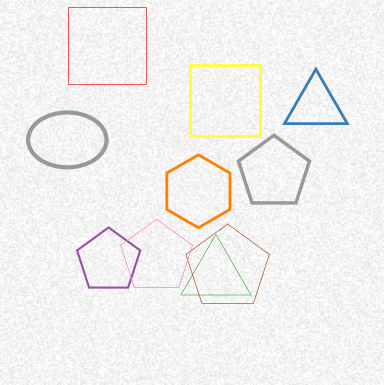[{"shape": "square", "thickness": 0.5, "radius": 0.5, "center": [0.279, 0.882]}, {"shape": "triangle", "thickness": 2, "radius": 0.47, "center": [0.821, 0.726]}, {"shape": "triangle", "thickness": 0.5, "radius": 0.53, "center": [0.561, 0.286]}, {"shape": "pentagon", "thickness": 1.5, "radius": 0.43, "center": [0.282, 0.323]}, {"shape": "hexagon", "thickness": 2, "radius": 0.47, "center": [0.515, 0.503]}, {"shape": "square", "thickness": 2, "radius": 0.46, "center": [0.584, 0.739]}, {"shape": "pentagon", "thickness": 0.5, "radius": 0.57, "center": [0.591, 0.304]}, {"shape": "pentagon", "thickness": 0.5, "radius": 0.49, "center": [0.407, 0.332]}, {"shape": "oval", "thickness": 3, "radius": 0.51, "center": [0.175, 0.637]}, {"shape": "pentagon", "thickness": 2.5, "radius": 0.49, "center": [0.712, 0.551]}]